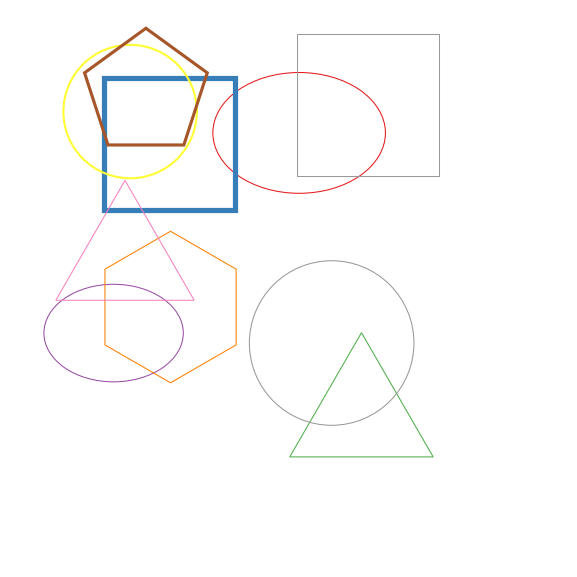[{"shape": "oval", "thickness": 0.5, "radius": 0.75, "center": [0.518, 0.769]}, {"shape": "square", "thickness": 2.5, "radius": 0.57, "center": [0.294, 0.75]}, {"shape": "triangle", "thickness": 0.5, "radius": 0.72, "center": [0.626, 0.28]}, {"shape": "oval", "thickness": 0.5, "radius": 0.6, "center": [0.197, 0.422]}, {"shape": "hexagon", "thickness": 0.5, "radius": 0.66, "center": [0.295, 0.467]}, {"shape": "circle", "thickness": 1, "radius": 0.58, "center": [0.225, 0.806]}, {"shape": "pentagon", "thickness": 1.5, "radius": 0.56, "center": [0.253, 0.838]}, {"shape": "triangle", "thickness": 0.5, "radius": 0.69, "center": [0.216, 0.548]}, {"shape": "circle", "thickness": 0.5, "radius": 0.71, "center": [0.574, 0.405]}, {"shape": "square", "thickness": 0.5, "radius": 0.61, "center": [0.638, 0.817]}]